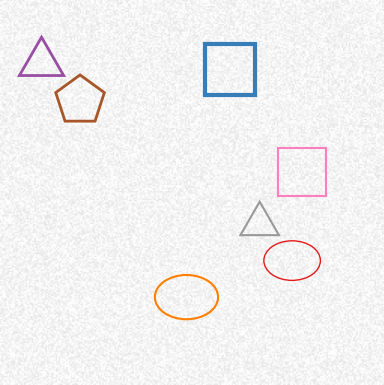[{"shape": "oval", "thickness": 1, "radius": 0.37, "center": [0.759, 0.323]}, {"shape": "square", "thickness": 3, "radius": 0.33, "center": [0.598, 0.819]}, {"shape": "triangle", "thickness": 2, "radius": 0.33, "center": [0.108, 0.837]}, {"shape": "oval", "thickness": 1.5, "radius": 0.41, "center": [0.484, 0.228]}, {"shape": "pentagon", "thickness": 2, "radius": 0.33, "center": [0.208, 0.739]}, {"shape": "square", "thickness": 1.5, "radius": 0.31, "center": [0.784, 0.554]}, {"shape": "triangle", "thickness": 1.5, "radius": 0.29, "center": [0.675, 0.418]}]